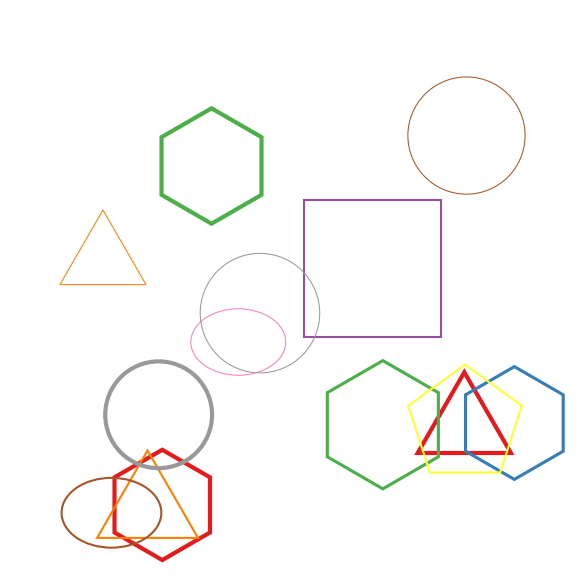[{"shape": "hexagon", "thickness": 2, "radius": 0.48, "center": [0.281, 0.125]}, {"shape": "triangle", "thickness": 2, "radius": 0.47, "center": [0.804, 0.261]}, {"shape": "hexagon", "thickness": 1.5, "radius": 0.49, "center": [0.891, 0.267]}, {"shape": "hexagon", "thickness": 1.5, "radius": 0.56, "center": [0.663, 0.264]}, {"shape": "hexagon", "thickness": 2, "radius": 0.5, "center": [0.366, 0.712]}, {"shape": "square", "thickness": 1, "radius": 0.59, "center": [0.645, 0.534]}, {"shape": "triangle", "thickness": 1, "radius": 0.5, "center": [0.255, 0.118]}, {"shape": "triangle", "thickness": 0.5, "radius": 0.43, "center": [0.178, 0.549]}, {"shape": "pentagon", "thickness": 1, "radius": 0.52, "center": [0.805, 0.265]}, {"shape": "oval", "thickness": 1, "radius": 0.43, "center": [0.193, 0.111]}, {"shape": "circle", "thickness": 0.5, "radius": 0.51, "center": [0.808, 0.764]}, {"shape": "oval", "thickness": 0.5, "radius": 0.41, "center": [0.413, 0.407]}, {"shape": "circle", "thickness": 2, "radius": 0.46, "center": [0.275, 0.281]}, {"shape": "circle", "thickness": 0.5, "radius": 0.52, "center": [0.45, 0.457]}]